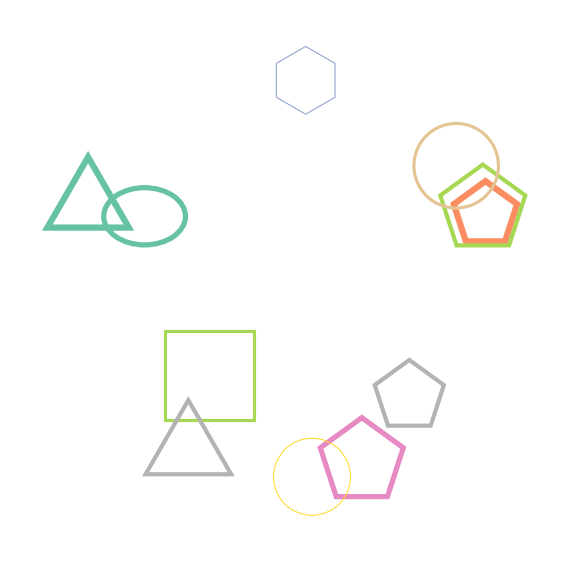[{"shape": "oval", "thickness": 2.5, "radius": 0.35, "center": [0.25, 0.625]}, {"shape": "triangle", "thickness": 3, "radius": 0.41, "center": [0.153, 0.646]}, {"shape": "pentagon", "thickness": 3, "radius": 0.29, "center": [0.841, 0.628]}, {"shape": "hexagon", "thickness": 0.5, "radius": 0.29, "center": [0.529, 0.86]}, {"shape": "pentagon", "thickness": 2.5, "radius": 0.38, "center": [0.627, 0.2]}, {"shape": "square", "thickness": 1.5, "radius": 0.38, "center": [0.362, 0.349]}, {"shape": "pentagon", "thickness": 2, "radius": 0.39, "center": [0.836, 0.637]}, {"shape": "circle", "thickness": 0.5, "radius": 0.33, "center": [0.54, 0.174]}, {"shape": "circle", "thickness": 1.5, "radius": 0.37, "center": [0.79, 0.712]}, {"shape": "pentagon", "thickness": 2, "radius": 0.31, "center": [0.709, 0.313]}, {"shape": "triangle", "thickness": 2, "radius": 0.43, "center": [0.326, 0.221]}]